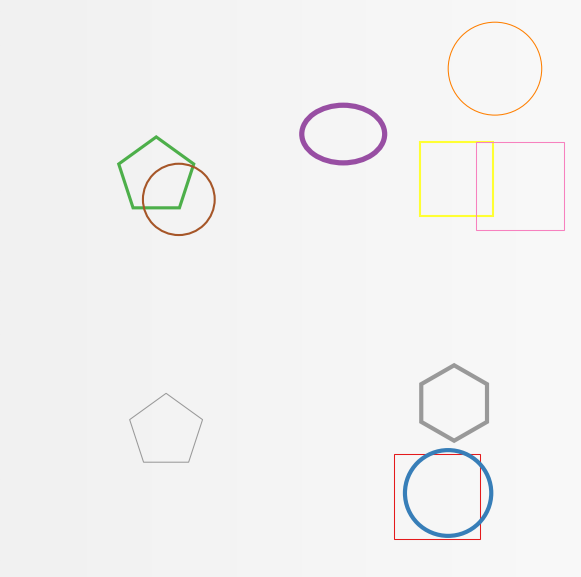[{"shape": "square", "thickness": 0.5, "radius": 0.37, "center": [0.753, 0.14]}, {"shape": "circle", "thickness": 2, "radius": 0.37, "center": [0.771, 0.145]}, {"shape": "pentagon", "thickness": 1.5, "radius": 0.34, "center": [0.269, 0.694]}, {"shape": "oval", "thickness": 2.5, "radius": 0.36, "center": [0.59, 0.767]}, {"shape": "circle", "thickness": 0.5, "radius": 0.4, "center": [0.852, 0.88]}, {"shape": "square", "thickness": 1, "radius": 0.32, "center": [0.785, 0.689]}, {"shape": "circle", "thickness": 1, "radius": 0.31, "center": [0.308, 0.654]}, {"shape": "square", "thickness": 0.5, "radius": 0.38, "center": [0.895, 0.677]}, {"shape": "hexagon", "thickness": 2, "radius": 0.33, "center": [0.781, 0.301]}, {"shape": "pentagon", "thickness": 0.5, "radius": 0.33, "center": [0.286, 0.252]}]